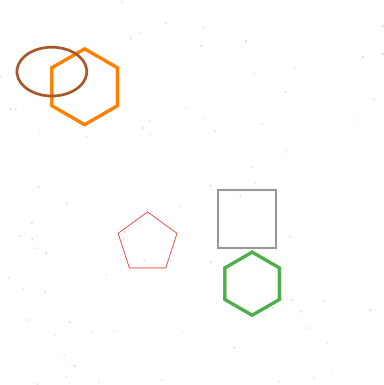[{"shape": "pentagon", "thickness": 0.5, "radius": 0.4, "center": [0.383, 0.369]}, {"shape": "hexagon", "thickness": 2.5, "radius": 0.41, "center": [0.655, 0.263]}, {"shape": "hexagon", "thickness": 2.5, "radius": 0.49, "center": [0.22, 0.775]}, {"shape": "oval", "thickness": 2, "radius": 0.45, "center": [0.135, 0.814]}, {"shape": "square", "thickness": 1.5, "radius": 0.38, "center": [0.641, 0.431]}]